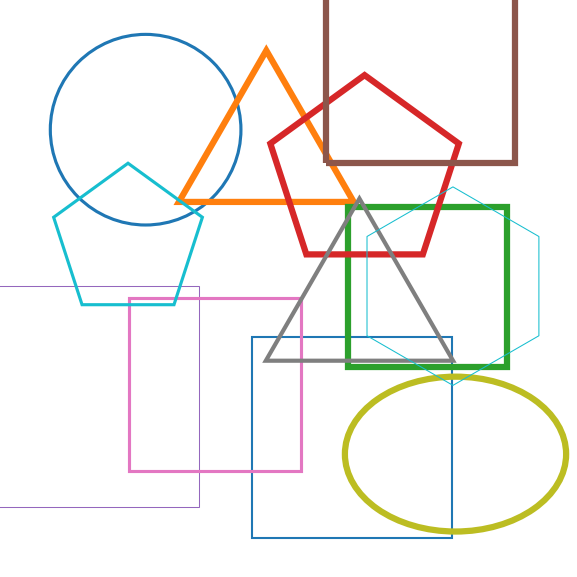[{"shape": "square", "thickness": 1, "radius": 0.87, "center": [0.609, 0.242]}, {"shape": "circle", "thickness": 1.5, "radius": 0.83, "center": [0.252, 0.775]}, {"shape": "triangle", "thickness": 3, "radius": 0.87, "center": [0.461, 0.737]}, {"shape": "square", "thickness": 3, "radius": 0.69, "center": [0.74, 0.502]}, {"shape": "pentagon", "thickness": 3, "radius": 0.86, "center": [0.631, 0.697]}, {"shape": "square", "thickness": 0.5, "radius": 0.96, "center": [0.153, 0.313]}, {"shape": "square", "thickness": 3, "radius": 0.82, "center": [0.728, 0.88]}, {"shape": "square", "thickness": 1.5, "radius": 0.75, "center": [0.372, 0.333]}, {"shape": "triangle", "thickness": 2, "radius": 0.94, "center": [0.622, 0.468]}, {"shape": "oval", "thickness": 3, "radius": 0.96, "center": [0.789, 0.213]}, {"shape": "hexagon", "thickness": 0.5, "radius": 0.86, "center": [0.784, 0.504]}, {"shape": "pentagon", "thickness": 1.5, "radius": 0.68, "center": [0.222, 0.581]}]